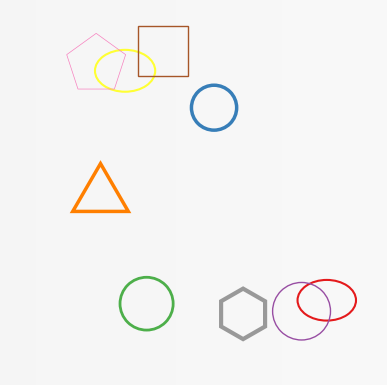[{"shape": "oval", "thickness": 1.5, "radius": 0.38, "center": [0.843, 0.22]}, {"shape": "circle", "thickness": 2.5, "radius": 0.29, "center": [0.552, 0.72]}, {"shape": "circle", "thickness": 2, "radius": 0.34, "center": [0.378, 0.211]}, {"shape": "circle", "thickness": 1, "radius": 0.37, "center": [0.778, 0.192]}, {"shape": "triangle", "thickness": 2.5, "radius": 0.41, "center": [0.259, 0.492]}, {"shape": "oval", "thickness": 1.5, "radius": 0.39, "center": [0.323, 0.816]}, {"shape": "square", "thickness": 1, "radius": 0.32, "center": [0.421, 0.868]}, {"shape": "pentagon", "thickness": 0.5, "radius": 0.4, "center": [0.248, 0.833]}, {"shape": "hexagon", "thickness": 3, "radius": 0.33, "center": [0.627, 0.185]}]